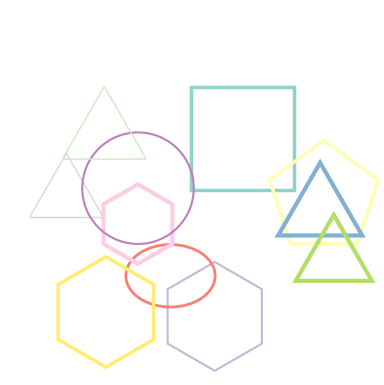[{"shape": "square", "thickness": 2.5, "radius": 0.67, "center": [0.63, 0.641]}, {"shape": "pentagon", "thickness": 2.5, "radius": 0.74, "center": [0.841, 0.487]}, {"shape": "hexagon", "thickness": 1.5, "radius": 0.71, "center": [0.558, 0.178]}, {"shape": "oval", "thickness": 2, "radius": 0.58, "center": [0.443, 0.284]}, {"shape": "triangle", "thickness": 3, "radius": 0.63, "center": [0.832, 0.451]}, {"shape": "triangle", "thickness": 3, "radius": 0.57, "center": [0.867, 0.328]}, {"shape": "hexagon", "thickness": 3, "radius": 0.52, "center": [0.358, 0.418]}, {"shape": "triangle", "thickness": 1, "radius": 0.55, "center": [0.173, 0.491]}, {"shape": "circle", "thickness": 1.5, "radius": 0.72, "center": [0.358, 0.511]}, {"shape": "triangle", "thickness": 1, "radius": 0.63, "center": [0.271, 0.65]}, {"shape": "hexagon", "thickness": 2.5, "radius": 0.72, "center": [0.275, 0.19]}]